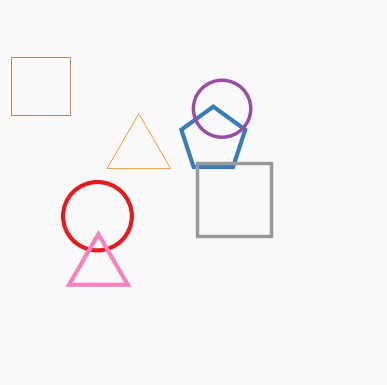[{"shape": "circle", "thickness": 3, "radius": 0.44, "center": [0.252, 0.438]}, {"shape": "pentagon", "thickness": 3, "radius": 0.43, "center": [0.55, 0.636]}, {"shape": "circle", "thickness": 2.5, "radius": 0.37, "center": [0.573, 0.718]}, {"shape": "triangle", "thickness": 0.5, "radius": 0.47, "center": [0.358, 0.61]}, {"shape": "square", "thickness": 0.5, "radius": 0.38, "center": [0.104, 0.777]}, {"shape": "triangle", "thickness": 3, "radius": 0.44, "center": [0.254, 0.304]}, {"shape": "square", "thickness": 2.5, "radius": 0.47, "center": [0.604, 0.483]}]